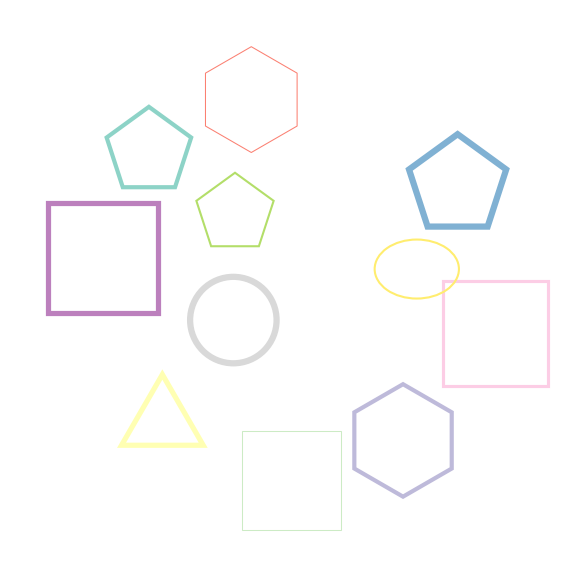[{"shape": "pentagon", "thickness": 2, "radius": 0.38, "center": [0.258, 0.737]}, {"shape": "triangle", "thickness": 2.5, "radius": 0.41, "center": [0.281, 0.269]}, {"shape": "hexagon", "thickness": 2, "radius": 0.49, "center": [0.698, 0.236]}, {"shape": "hexagon", "thickness": 0.5, "radius": 0.46, "center": [0.435, 0.827]}, {"shape": "pentagon", "thickness": 3, "radius": 0.44, "center": [0.792, 0.678]}, {"shape": "pentagon", "thickness": 1, "radius": 0.35, "center": [0.407, 0.63]}, {"shape": "square", "thickness": 1.5, "radius": 0.46, "center": [0.858, 0.422]}, {"shape": "circle", "thickness": 3, "radius": 0.37, "center": [0.404, 0.445]}, {"shape": "square", "thickness": 2.5, "radius": 0.48, "center": [0.179, 0.552]}, {"shape": "square", "thickness": 0.5, "radius": 0.43, "center": [0.505, 0.168]}, {"shape": "oval", "thickness": 1, "radius": 0.36, "center": [0.722, 0.533]}]